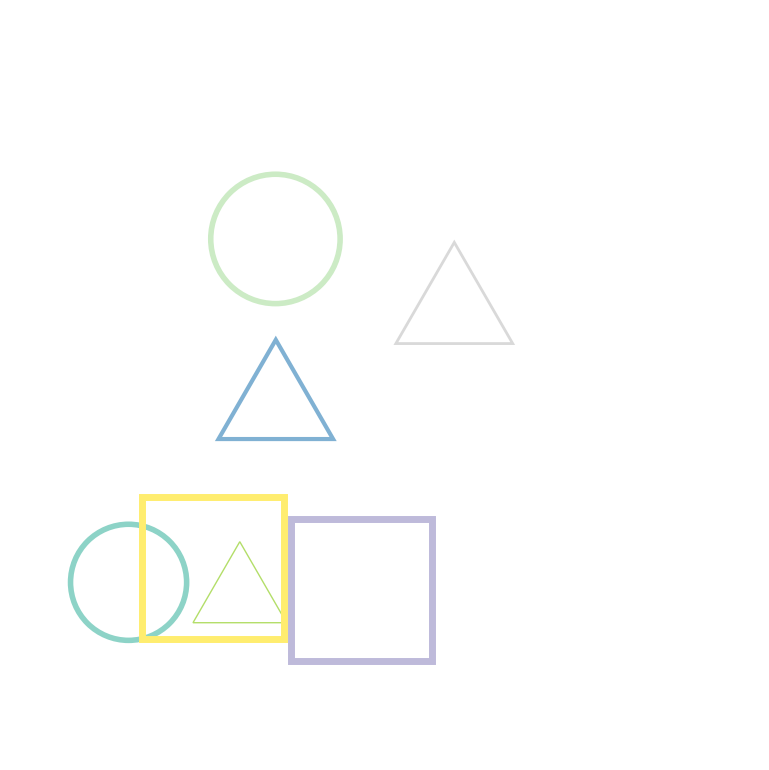[{"shape": "circle", "thickness": 2, "radius": 0.38, "center": [0.167, 0.244]}, {"shape": "square", "thickness": 2.5, "radius": 0.46, "center": [0.469, 0.234]}, {"shape": "triangle", "thickness": 1.5, "radius": 0.43, "center": [0.358, 0.473]}, {"shape": "triangle", "thickness": 0.5, "radius": 0.35, "center": [0.311, 0.226]}, {"shape": "triangle", "thickness": 1, "radius": 0.44, "center": [0.59, 0.598]}, {"shape": "circle", "thickness": 2, "radius": 0.42, "center": [0.358, 0.69]}, {"shape": "square", "thickness": 2.5, "radius": 0.46, "center": [0.276, 0.263]}]